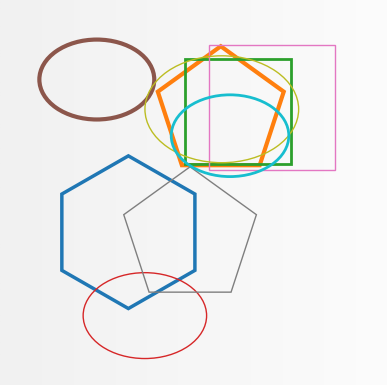[{"shape": "hexagon", "thickness": 2.5, "radius": 0.99, "center": [0.331, 0.397]}, {"shape": "pentagon", "thickness": 3, "radius": 0.85, "center": [0.57, 0.709]}, {"shape": "square", "thickness": 2, "radius": 0.68, "center": [0.613, 0.71]}, {"shape": "oval", "thickness": 1, "radius": 0.8, "center": [0.374, 0.18]}, {"shape": "oval", "thickness": 3, "radius": 0.74, "center": [0.25, 0.793]}, {"shape": "square", "thickness": 1, "radius": 0.81, "center": [0.703, 0.722]}, {"shape": "pentagon", "thickness": 1, "radius": 0.9, "center": [0.491, 0.387]}, {"shape": "oval", "thickness": 1, "radius": 0.99, "center": [0.572, 0.716]}, {"shape": "oval", "thickness": 2, "radius": 0.76, "center": [0.594, 0.648]}]